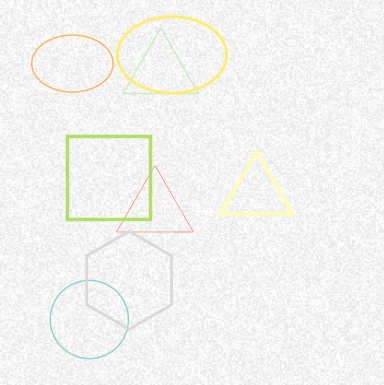[{"shape": "circle", "thickness": 1, "radius": 0.51, "center": [0.232, 0.17]}, {"shape": "triangle", "thickness": 2.5, "radius": 0.54, "center": [0.666, 0.499]}, {"shape": "triangle", "thickness": 0.5, "radius": 0.58, "center": [0.403, 0.455]}, {"shape": "oval", "thickness": 1, "radius": 0.53, "center": [0.188, 0.835]}, {"shape": "square", "thickness": 2.5, "radius": 0.54, "center": [0.282, 0.54]}, {"shape": "hexagon", "thickness": 2, "radius": 0.64, "center": [0.335, 0.272]}, {"shape": "triangle", "thickness": 1, "radius": 0.57, "center": [0.418, 0.814]}, {"shape": "oval", "thickness": 2, "radius": 0.71, "center": [0.447, 0.857]}]